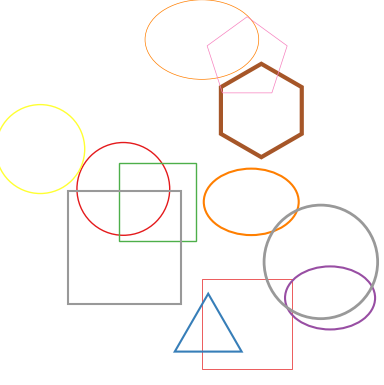[{"shape": "square", "thickness": 0.5, "radius": 0.58, "center": [0.641, 0.157]}, {"shape": "circle", "thickness": 1, "radius": 0.6, "center": [0.32, 0.509]}, {"shape": "triangle", "thickness": 1.5, "radius": 0.5, "center": [0.541, 0.137]}, {"shape": "square", "thickness": 1, "radius": 0.51, "center": [0.409, 0.476]}, {"shape": "oval", "thickness": 1.5, "radius": 0.58, "center": [0.857, 0.226]}, {"shape": "oval", "thickness": 0.5, "radius": 0.74, "center": [0.524, 0.897]}, {"shape": "oval", "thickness": 1.5, "radius": 0.62, "center": [0.653, 0.476]}, {"shape": "circle", "thickness": 1, "radius": 0.58, "center": [0.105, 0.613]}, {"shape": "hexagon", "thickness": 3, "radius": 0.61, "center": [0.679, 0.713]}, {"shape": "pentagon", "thickness": 0.5, "radius": 0.55, "center": [0.642, 0.847]}, {"shape": "square", "thickness": 1.5, "radius": 0.73, "center": [0.323, 0.357]}, {"shape": "circle", "thickness": 2, "radius": 0.74, "center": [0.833, 0.32]}]